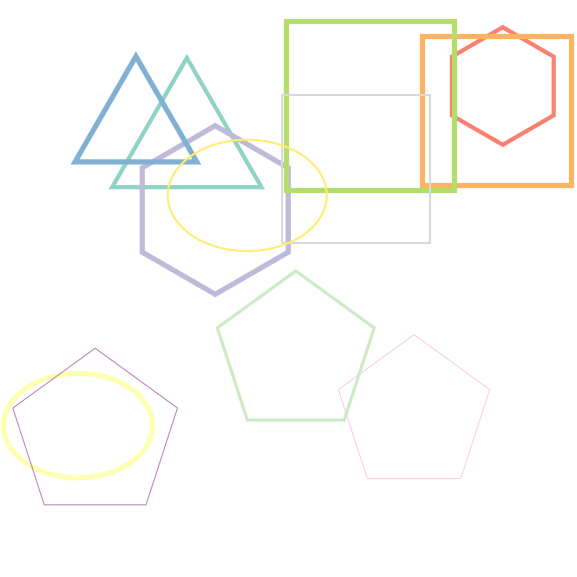[{"shape": "triangle", "thickness": 2, "radius": 0.75, "center": [0.324, 0.75]}, {"shape": "oval", "thickness": 2.5, "radius": 0.65, "center": [0.135, 0.262]}, {"shape": "hexagon", "thickness": 2.5, "radius": 0.73, "center": [0.373, 0.635]}, {"shape": "hexagon", "thickness": 2, "radius": 0.51, "center": [0.871, 0.85]}, {"shape": "triangle", "thickness": 2.5, "radius": 0.61, "center": [0.235, 0.78]}, {"shape": "square", "thickness": 2.5, "radius": 0.64, "center": [0.86, 0.807]}, {"shape": "square", "thickness": 2.5, "radius": 0.73, "center": [0.641, 0.817]}, {"shape": "pentagon", "thickness": 0.5, "radius": 0.69, "center": [0.717, 0.282]}, {"shape": "square", "thickness": 1, "radius": 0.64, "center": [0.616, 0.706]}, {"shape": "pentagon", "thickness": 0.5, "radius": 0.75, "center": [0.165, 0.246]}, {"shape": "pentagon", "thickness": 1.5, "radius": 0.71, "center": [0.512, 0.387]}, {"shape": "oval", "thickness": 1, "radius": 0.69, "center": [0.428, 0.661]}]